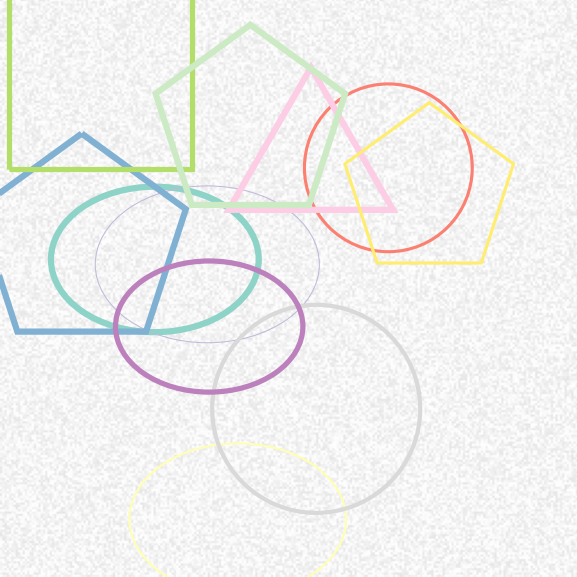[{"shape": "oval", "thickness": 3, "radius": 0.9, "center": [0.268, 0.55]}, {"shape": "oval", "thickness": 1, "radius": 0.94, "center": [0.412, 0.1]}, {"shape": "oval", "thickness": 0.5, "radius": 0.97, "center": [0.359, 0.541]}, {"shape": "circle", "thickness": 1.5, "radius": 0.73, "center": [0.672, 0.709]}, {"shape": "pentagon", "thickness": 3, "radius": 0.95, "center": [0.141, 0.578]}, {"shape": "square", "thickness": 2.5, "radius": 0.79, "center": [0.174, 0.865]}, {"shape": "triangle", "thickness": 3, "radius": 0.82, "center": [0.538, 0.718]}, {"shape": "circle", "thickness": 2, "radius": 0.9, "center": [0.548, 0.291]}, {"shape": "oval", "thickness": 2.5, "radius": 0.81, "center": [0.362, 0.434]}, {"shape": "pentagon", "thickness": 3, "radius": 0.86, "center": [0.434, 0.784]}, {"shape": "pentagon", "thickness": 1.5, "radius": 0.77, "center": [0.743, 0.668]}]